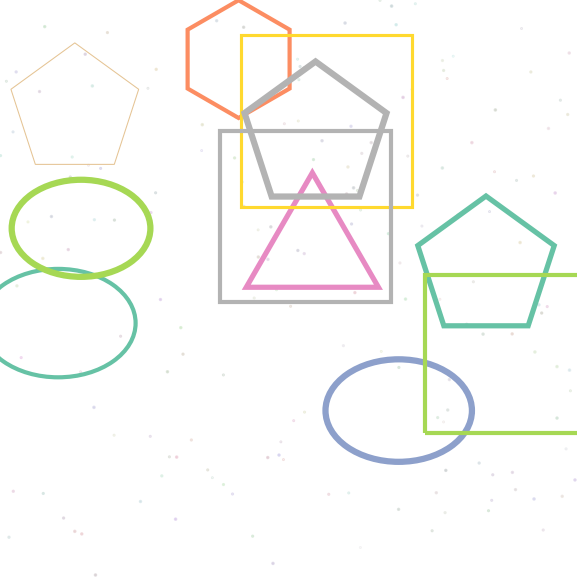[{"shape": "oval", "thickness": 2, "radius": 0.67, "center": [0.101, 0.44]}, {"shape": "pentagon", "thickness": 2.5, "radius": 0.62, "center": [0.842, 0.535]}, {"shape": "hexagon", "thickness": 2, "radius": 0.51, "center": [0.413, 0.897]}, {"shape": "oval", "thickness": 3, "radius": 0.63, "center": [0.69, 0.288]}, {"shape": "triangle", "thickness": 2.5, "radius": 0.66, "center": [0.541, 0.568]}, {"shape": "square", "thickness": 2, "radius": 0.68, "center": [0.873, 0.386]}, {"shape": "oval", "thickness": 3, "radius": 0.6, "center": [0.14, 0.604]}, {"shape": "square", "thickness": 1.5, "radius": 0.74, "center": [0.565, 0.79]}, {"shape": "pentagon", "thickness": 0.5, "radius": 0.58, "center": [0.13, 0.809]}, {"shape": "square", "thickness": 2, "radius": 0.74, "center": [0.529, 0.624]}, {"shape": "pentagon", "thickness": 3, "radius": 0.65, "center": [0.546, 0.763]}]